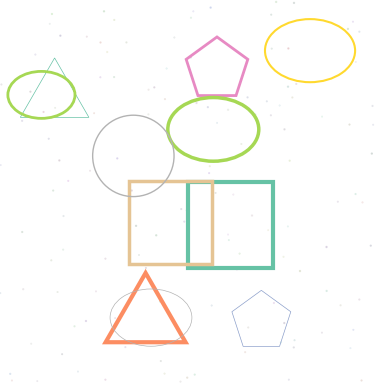[{"shape": "triangle", "thickness": 0.5, "radius": 0.51, "center": [0.142, 0.747]}, {"shape": "square", "thickness": 3, "radius": 0.56, "center": [0.599, 0.416]}, {"shape": "triangle", "thickness": 3, "radius": 0.6, "center": [0.378, 0.171]}, {"shape": "pentagon", "thickness": 0.5, "radius": 0.4, "center": [0.679, 0.165]}, {"shape": "pentagon", "thickness": 2, "radius": 0.42, "center": [0.564, 0.82]}, {"shape": "oval", "thickness": 2.5, "radius": 0.59, "center": [0.554, 0.664]}, {"shape": "oval", "thickness": 2, "radius": 0.44, "center": [0.108, 0.754]}, {"shape": "oval", "thickness": 1.5, "radius": 0.59, "center": [0.805, 0.868]}, {"shape": "square", "thickness": 2.5, "radius": 0.54, "center": [0.443, 0.423]}, {"shape": "circle", "thickness": 1, "radius": 0.53, "center": [0.346, 0.595]}, {"shape": "oval", "thickness": 0.5, "radius": 0.53, "center": [0.392, 0.175]}]